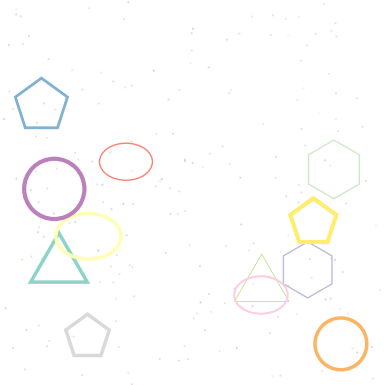[{"shape": "triangle", "thickness": 2.5, "radius": 0.42, "center": [0.153, 0.31]}, {"shape": "oval", "thickness": 2.5, "radius": 0.42, "center": [0.23, 0.386]}, {"shape": "hexagon", "thickness": 1, "radius": 0.36, "center": [0.799, 0.299]}, {"shape": "oval", "thickness": 1, "radius": 0.34, "center": [0.327, 0.58]}, {"shape": "pentagon", "thickness": 2, "radius": 0.36, "center": [0.108, 0.726]}, {"shape": "circle", "thickness": 2.5, "radius": 0.34, "center": [0.885, 0.107]}, {"shape": "triangle", "thickness": 0.5, "radius": 0.41, "center": [0.68, 0.258]}, {"shape": "oval", "thickness": 1.5, "radius": 0.35, "center": [0.678, 0.234]}, {"shape": "pentagon", "thickness": 2.5, "radius": 0.3, "center": [0.227, 0.125]}, {"shape": "circle", "thickness": 3, "radius": 0.39, "center": [0.141, 0.509]}, {"shape": "hexagon", "thickness": 1, "radius": 0.38, "center": [0.867, 0.56]}, {"shape": "pentagon", "thickness": 3, "radius": 0.31, "center": [0.814, 0.422]}]